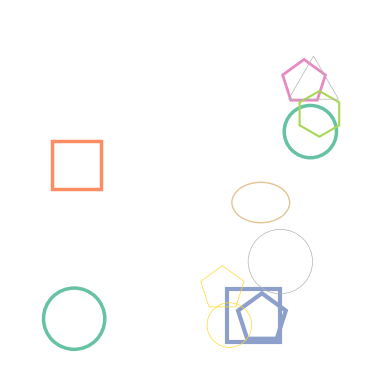[{"shape": "circle", "thickness": 2.5, "radius": 0.34, "center": [0.806, 0.658]}, {"shape": "circle", "thickness": 2.5, "radius": 0.4, "center": [0.193, 0.172]}, {"shape": "square", "thickness": 2.5, "radius": 0.31, "center": [0.199, 0.571]}, {"shape": "pentagon", "thickness": 3, "radius": 0.33, "center": [0.68, 0.173]}, {"shape": "square", "thickness": 3, "radius": 0.34, "center": [0.659, 0.18]}, {"shape": "pentagon", "thickness": 2, "radius": 0.29, "center": [0.79, 0.787]}, {"shape": "hexagon", "thickness": 1.5, "radius": 0.3, "center": [0.83, 0.704]}, {"shape": "circle", "thickness": 0.5, "radius": 0.29, "center": [0.596, 0.156]}, {"shape": "pentagon", "thickness": 0.5, "radius": 0.3, "center": [0.578, 0.251]}, {"shape": "oval", "thickness": 1, "radius": 0.38, "center": [0.677, 0.474]}, {"shape": "circle", "thickness": 0.5, "radius": 0.42, "center": [0.728, 0.321]}, {"shape": "triangle", "thickness": 0.5, "radius": 0.37, "center": [0.814, 0.78]}]